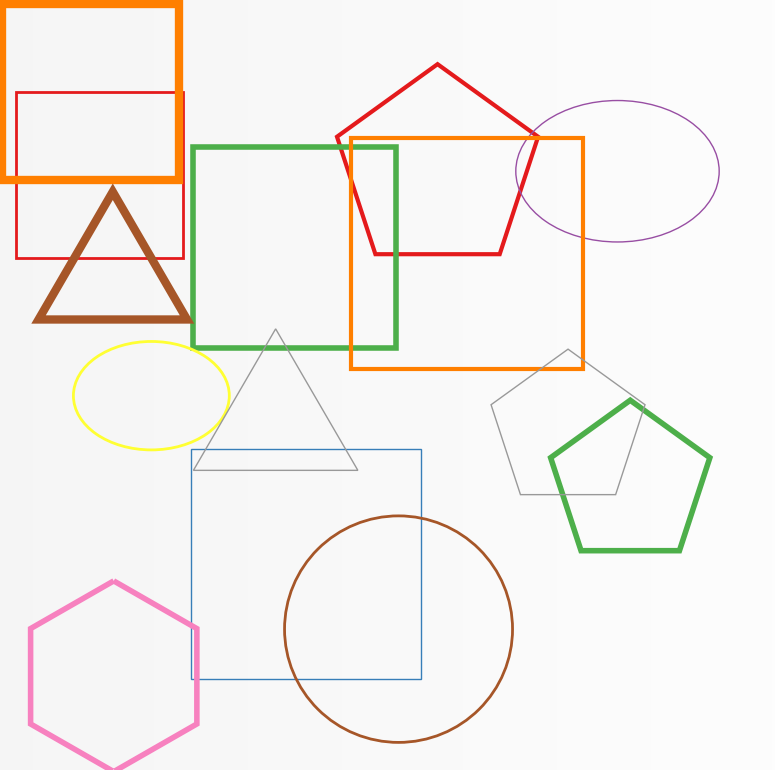[{"shape": "square", "thickness": 1, "radius": 0.54, "center": [0.129, 0.773]}, {"shape": "pentagon", "thickness": 1.5, "radius": 0.68, "center": [0.565, 0.78]}, {"shape": "square", "thickness": 0.5, "radius": 0.74, "center": [0.395, 0.268]}, {"shape": "square", "thickness": 2, "radius": 0.65, "center": [0.38, 0.679]}, {"shape": "pentagon", "thickness": 2, "radius": 0.54, "center": [0.813, 0.372]}, {"shape": "oval", "thickness": 0.5, "radius": 0.66, "center": [0.797, 0.778]}, {"shape": "square", "thickness": 3, "radius": 0.57, "center": [0.117, 0.881]}, {"shape": "square", "thickness": 1.5, "radius": 0.75, "center": [0.602, 0.671]}, {"shape": "oval", "thickness": 1, "radius": 0.5, "center": [0.195, 0.486]}, {"shape": "circle", "thickness": 1, "radius": 0.74, "center": [0.514, 0.183]}, {"shape": "triangle", "thickness": 3, "radius": 0.55, "center": [0.146, 0.64]}, {"shape": "hexagon", "thickness": 2, "radius": 0.62, "center": [0.147, 0.122]}, {"shape": "pentagon", "thickness": 0.5, "radius": 0.52, "center": [0.733, 0.442]}, {"shape": "triangle", "thickness": 0.5, "radius": 0.61, "center": [0.356, 0.45]}]